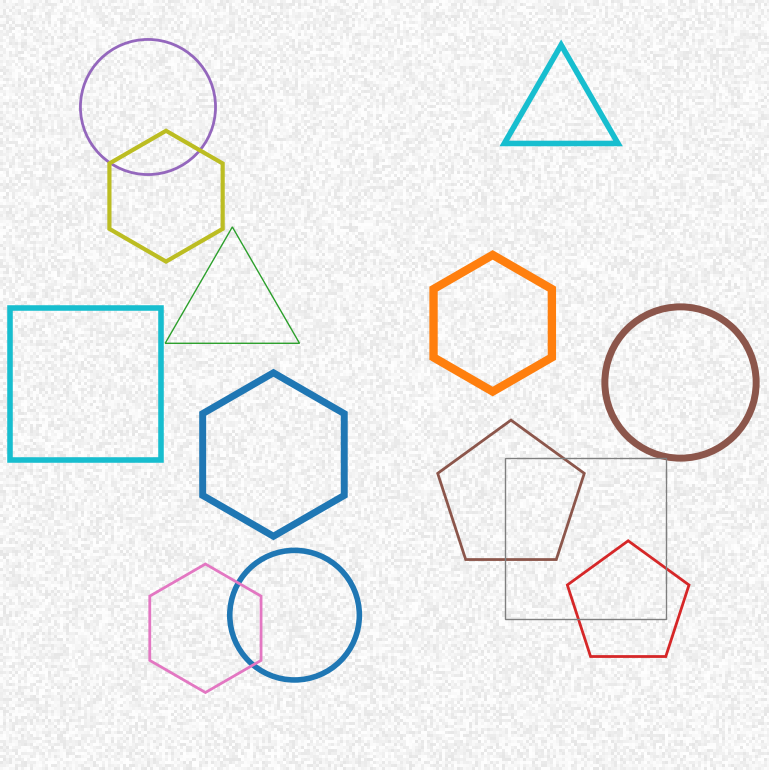[{"shape": "hexagon", "thickness": 2.5, "radius": 0.53, "center": [0.355, 0.41]}, {"shape": "circle", "thickness": 2, "radius": 0.42, "center": [0.383, 0.201]}, {"shape": "hexagon", "thickness": 3, "radius": 0.44, "center": [0.64, 0.58]}, {"shape": "triangle", "thickness": 0.5, "radius": 0.5, "center": [0.302, 0.605]}, {"shape": "pentagon", "thickness": 1, "radius": 0.42, "center": [0.816, 0.215]}, {"shape": "circle", "thickness": 1, "radius": 0.44, "center": [0.192, 0.861]}, {"shape": "pentagon", "thickness": 1, "radius": 0.5, "center": [0.664, 0.354]}, {"shape": "circle", "thickness": 2.5, "radius": 0.49, "center": [0.884, 0.503]}, {"shape": "hexagon", "thickness": 1, "radius": 0.42, "center": [0.267, 0.184]}, {"shape": "square", "thickness": 0.5, "radius": 0.52, "center": [0.761, 0.3]}, {"shape": "hexagon", "thickness": 1.5, "radius": 0.42, "center": [0.216, 0.745]}, {"shape": "square", "thickness": 2, "radius": 0.49, "center": [0.111, 0.501]}, {"shape": "triangle", "thickness": 2, "radius": 0.43, "center": [0.729, 0.856]}]